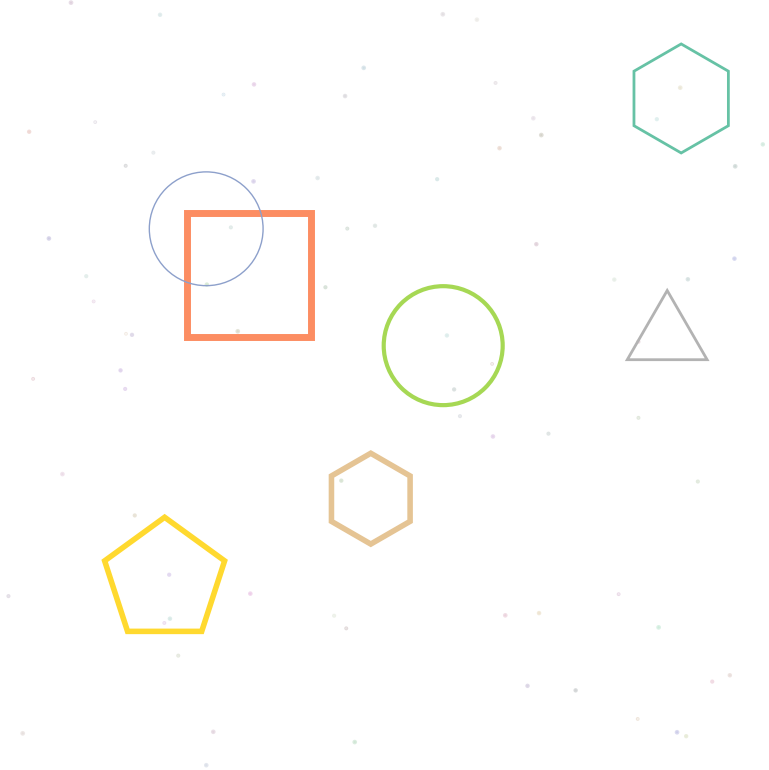[{"shape": "hexagon", "thickness": 1, "radius": 0.35, "center": [0.885, 0.872]}, {"shape": "square", "thickness": 2.5, "radius": 0.4, "center": [0.323, 0.642]}, {"shape": "circle", "thickness": 0.5, "radius": 0.37, "center": [0.268, 0.703]}, {"shape": "circle", "thickness": 1.5, "radius": 0.39, "center": [0.576, 0.551]}, {"shape": "pentagon", "thickness": 2, "radius": 0.41, "center": [0.214, 0.246]}, {"shape": "hexagon", "thickness": 2, "radius": 0.29, "center": [0.482, 0.352]}, {"shape": "triangle", "thickness": 1, "radius": 0.3, "center": [0.867, 0.563]}]